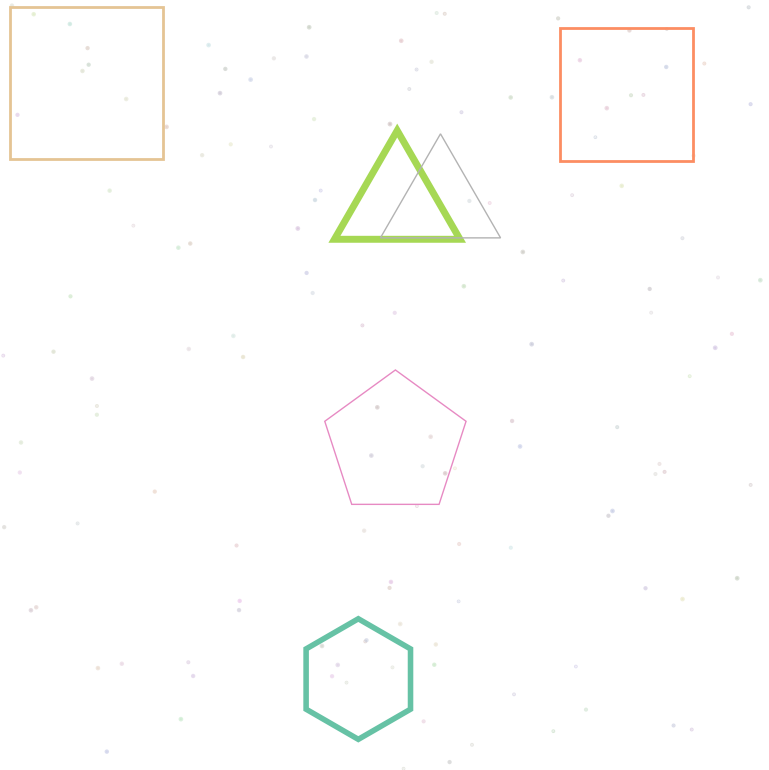[{"shape": "hexagon", "thickness": 2, "radius": 0.39, "center": [0.465, 0.118]}, {"shape": "square", "thickness": 1, "radius": 0.43, "center": [0.814, 0.878]}, {"shape": "pentagon", "thickness": 0.5, "radius": 0.48, "center": [0.514, 0.423]}, {"shape": "triangle", "thickness": 2.5, "radius": 0.47, "center": [0.516, 0.736]}, {"shape": "square", "thickness": 1, "radius": 0.5, "center": [0.113, 0.892]}, {"shape": "triangle", "thickness": 0.5, "radius": 0.45, "center": [0.572, 0.736]}]